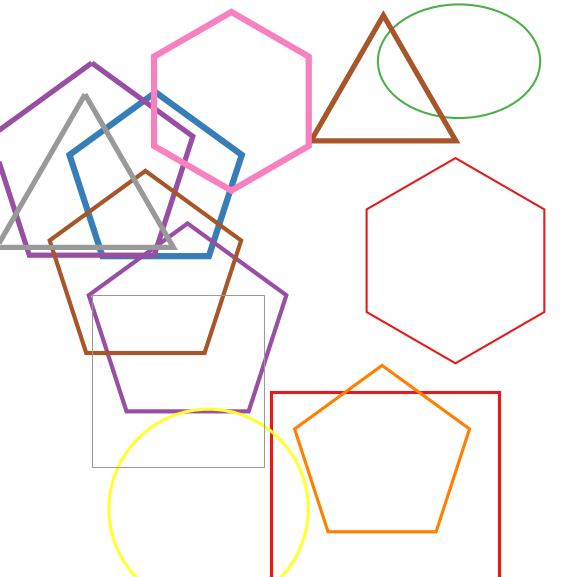[{"shape": "hexagon", "thickness": 1, "radius": 0.89, "center": [0.789, 0.548]}, {"shape": "square", "thickness": 1.5, "radius": 0.99, "center": [0.666, 0.124]}, {"shape": "pentagon", "thickness": 3, "radius": 0.78, "center": [0.27, 0.682]}, {"shape": "oval", "thickness": 1, "radius": 0.7, "center": [0.795, 0.893]}, {"shape": "pentagon", "thickness": 2.5, "radius": 0.92, "center": [0.159, 0.706]}, {"shape": "pentagon", "thickness": 2, "radius": 0.9, "center": [0.325, 0.432]}, {"shape": "pentagon", "thickness": 1.5, "radius": 0.8, "center": [0.662, 0.207]}, {"shape": "circle", "thickness": 1.5, "radius": 0.86, "center": [0.361, 0.118]}, {"shape": "pentagon", "thickness": 2, "radius": 0.87, "center": [0.252, 0.529]}, {"shape": "triangle", "thickness": 2.5, "radius": 0.72, "center": [0.664, 0.828]}, {"shape": "hexagon", "thickness": 3, "radius": 0.77, "center": [0.401, 0.824]}, {"shape": "square", "thickness": 0.5, "radius": 0.74, "center": [0.308, 0.34]}, {"shape": "triangle", "thickness": 2.5, "radius": 0.88, "center": [0.147, 0.659]}]